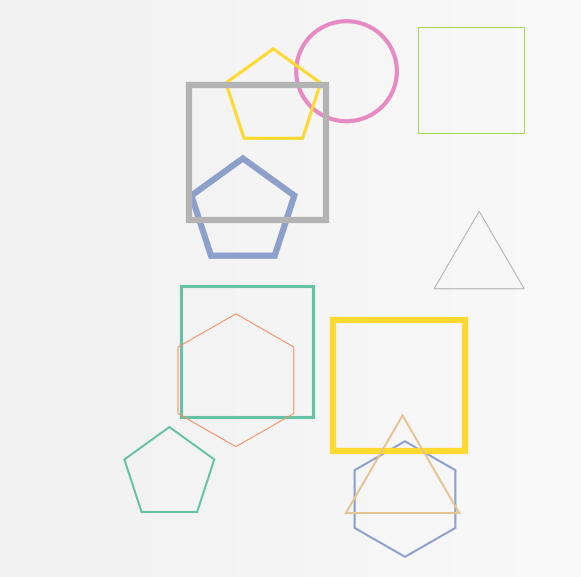[{"shape": "square", "thickness": 1.5, "radius": 0.57, "center": [0.426, 0.391]}, {"shape": "pentagon", "thickness": 1, "radius": 0.41, "center": [0.291, 0.178]}, {"shape": "hexagon", "thickness": 0.5, "radius": 0.58, "center": [0.406, 0.341]}, {"shape": "hexagon", "thickness": 1, "radius": 0.5, "center": [0.697, 0.135]}, {"shape": "pentagon", "thickness": 3, "radius": 0.47, "center": [0.418, 0.632]}, {"shape": "circle", "thickness": 2, "radius": 0.43, "center": [0.596, 0.876]}, {"shape": "square", "thickness": 0.5, "radius": 0.46, "center": [0.811, 0.86]}, {"shape": "pentagon", "thickness": 1.5, "radius": 0.43, "center": [0.47, 0.829]}, {"shape": "square", "thickness": 3, "radius": 0.57, "center": [0.686, 0.332]}, {"shape": "triangle", "thickness": 1, "radius": 0.56, "center": [0.693, 0.167]}, {"shape": "square", "thickness": 3, "radius": 0.59, "center": [0.443, 0.735]}, {"shape": "triangle", "thickness": 0.5, "radius": 0.45, "center": [0.824, 0.544]}]